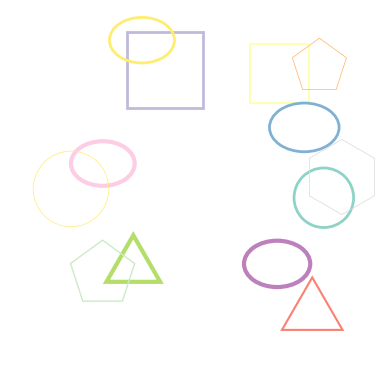[{"shape": "circle", "thickness": 2, "radius": 0.39, "center": [0.841, 0.486]}, {"shape": "square", "thickness": 1.5, "radius": 0.39, "center": [0.726, 0.809]}, {"shape": "square", "thickness": 2, "radius": 0.49, "center": [0.428, 0.818]}, {"shape": "triangle", "thickness": 1.5, "radius": 0.45, "center": [0.811, 0.189]}, {"shape": "oval", "thickness": 2, "radius": 0.45, "center": [0.79, 0.669]}, {"shape": "pentagon", "thickness": 0.5, "radius": 0.37, "center": [0.83, 0.827]}, {"shape": "triangle", "thickness": 3, "radius": 0.4, "center": [0.346, 0.308]}, {"shape": "oval", "thickness": 3, "radius": 0.41, "center": [0.267, 0.575]}, {"shape": "hexagon", "thickness": 0.5, "radius": 0.49, "center": [0.888, 0.54]}, {"shape": "oval", "thickness": 3, "radius": 0.43, "center": [0.72, 0.315]}, {"shape": "pentagon", "thickness": 1, "radius": 0.44, "center": [0.266, 0.289]}, {"shape": "oval", "thickness": 2, "radius": 0.42, "center": [0.369, 0.896]}, {"shape": "circle", "thickness": 0.5, "radius": 0.49, "center": [0.185, 0.509]}]